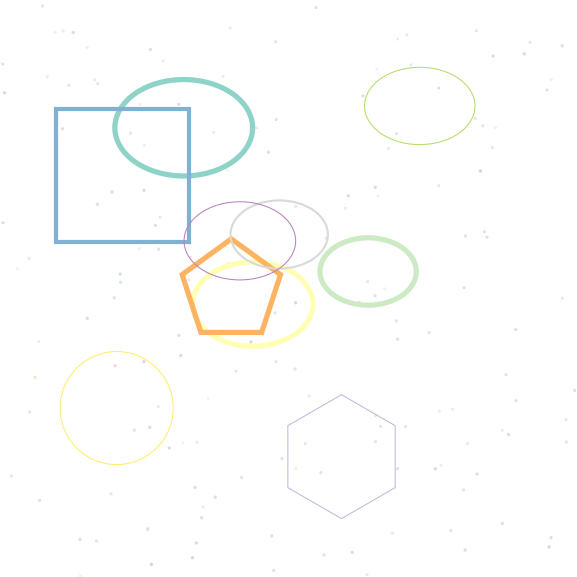[{"shape": "oval", "thickness": 2.5, "radius": 0.6, "center": [0.318, 0.778]}, {"shape": "oval", "thickness": 2.5, "radius": 0.52, "center": [0.438, 0.473]}, {"shape": "hexagon", "thickness": 0.5, "radius": 0.54, "center": [0.591, 0.208]}, {"shape": "square", "thickness": 2, "radius": 0.57, "center": [0.212, 0.695]}, {"shape": "pentagon", "thickness": 2.5, "radius": 0.45, "center": [0.401, 0.496]}, {"shape": "oval", "thickness": 0.5, "radius": 0.48, "center": [0.727, 0.816]}, {"shape": "oval", "thickness": 1, "radius": 0.42, "center": [0.483, 0.593]}, {"shape": "oval", "thickness": 0.5, "radius": 0.48, "center": [0.415, 0.582]}, {"shape": "oval", "thickness": 2.5, "radius": 0.42, "center": [0.637, 0.529]}, {"shape": "circle", "thickness": 0.5, "radius": 0.49, "center": [0.202, 0.293]}]